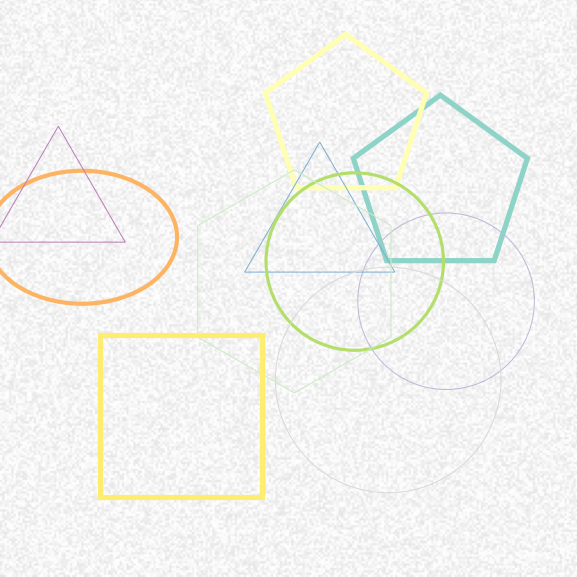[{"shape": "pentagon", "thickness": 2.5, "radius": 0.79, "center": [0.763, 0.676]}, {"shape": "pentagon", "thickness": 2.5, "radius": 0.73, "center": [0.599, 0.793]}, {"shape": "circle", "thickness": 0.5, "radius": 0.76, "center": [0.772, 0.477]}, {"shape": "triangle", "thickness": 0.5, "radius": 0.75, "center": [0.554, 0.603]}, {"shape": "oval", "thickness": 2, "radius": 0.82, "center": [0.142, 0.588]}, {"shape": "circle", "thickness": 1.5, "radius": 0.77, "center": [0.614, 0.546]}, {"shape": "circle", "thickness": 0.5, "radius": 0.98, "center": [0.672, 0.341]}, {"shape": "triangle", "thickness": 0.5, "radius": 0.67, "center": [0.101, 0.647]}, {"shape": "hexagon", "thickness": 0.5, "radius": 0.97, "center": [0.51, 0.512]}, {"shape": "square", "thickness": 2.5, "radius": 0.7, "center": [0.314, 0.279]}]